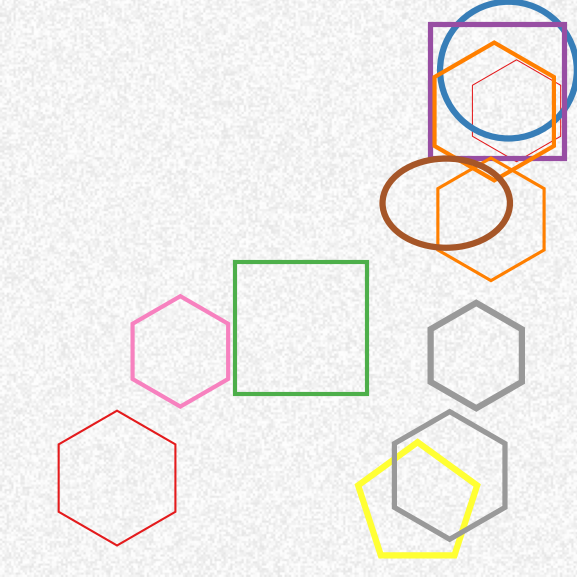[{"shape": "hexagon", "thickness": 1, "radius": 0.58, "center": [0.203, 0.171]}, {"shape": "hexagon", "thickness": 0.5, "radius": 0.44, "center": [0.894, 0.807]}, {"shape": "circle", "thickness": 3, "radius": 0.59, "center": [0.88, 0.878]}, {"shape": "square", "thickness": 2, "radius": 0.57, "center": [0.521, 0.43]}, {"shape": "square", "thickness": 2.5, "radius": 0.58, "center": [0.86, 0.842]}, {"shape": "hexagon", "thickness": 2, "radius": 0.6, "center": [0.856, 0.806]}, {"shape": "hexagon", "thickness": 1.5, "radius": 0.53, "center": [0.85, 0.619]}, {"shape": "pentagon", "thickness": 3, "radius": 0.54, "center": [0.723, 0.125]}, {"shape": "oval", "thickness": 3, "radius": 0.55, "center": [0.773, 0.647]}, {"shape": "hexagon", "thickness": 2, "radius": 0.48, "center": [0.312, 0.391]}, {"shape": "hexagon", "thickness": 3, "radius": 0.46, "center": [0.825, 0.383]}, {"shape": "hexagon", "thickness": 2.5, "radius": 0.55, "center": [0.779, 0.176]}]